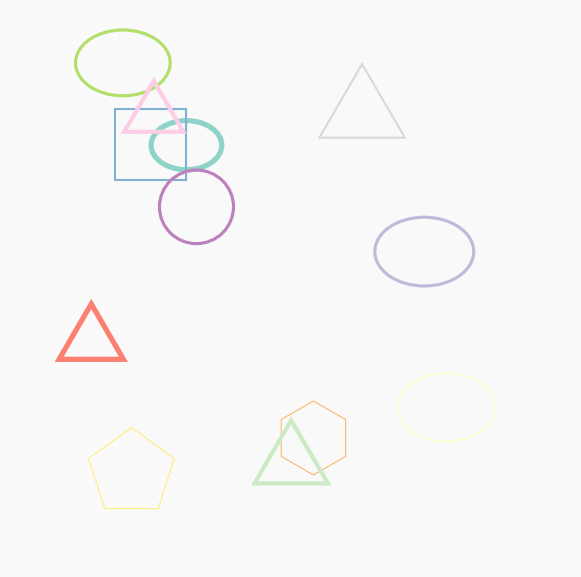[{"shape": "oval", "thickness": 2.5, "radius": 0.3, "center": [0.321, 0.748]}, {"shape": "oval", "thickness": 0.5, "radius": 0.42, "center": [0.768, 0.294]}, {"shape": "oval", "thickness": 1.5, "radius": 0.43, "center": [0.73, 0.563]}, {"shape": "triangle", "thickness": 2.5, "radius": 0.32, "center": [0.157, 0.409]}, {"shape": "square", "thickness": 1, "radius": 0.31, "center": [0.26, 0.748]}, {"shape": "hexagon", "thickness": 0.5, "radius": 0.32, "center": [0.539, 0.241]}, {"shape": "oval", "thickness": 1.5, "radius": 0.41, "center": [0.211, 0.89]}, {"shape": "triangle", "thickness": 2, "radius": 0.29, "center": [0.265, 0.8]}, {"shape": "triangle", "thickness": 1, "radius": 0.42, "center": [0.623, 0.803]}, {"shape": "circle", "thickness": 1.5, "radius": 0.32, "center": [0.338, 0.641]}, {"shape": "triangle", "thickness": 2, "radius": 0.36, "center": [0.501, 0.199]}, {"shape": "pentagon", "thickness": 0.5, "radius": 0.39, "center": [0.226, 0.181]}]